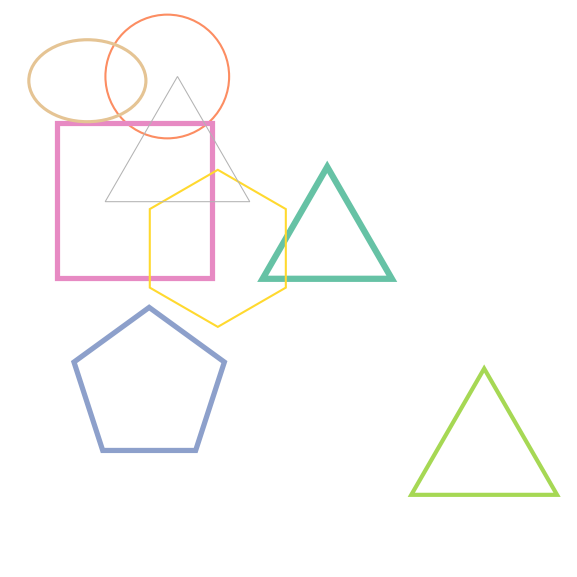[{"shape": "triangle", "thickness": 3, "radius": 0.65, "center": [0.567, 0.581]}, {"shape": "circle", "thickness": 1, "radius": 0.54, "center": [0.29, 0.867]}, {"shape": "pentagon", "thickness": 2.5, "radius": 0.68, "center": [0.258, 0.33]}, {"shape": "square", "thickness": 2.5, "radius": 0.67, "center": [0.233, 0.652]}, {"shape": "triangle", "thickness": 2, "radius": 0.73, "center": [0.838, 0.215]}, {"shape": "hexagon", "thickness": 1, "radius": 0.68, "center": [0.377, 0.569]}, {"shape": "oval", "thickness": 1.5, "radius": 0.51, "center": [0.151, 0.859]}, {"shape": "triangle", "thickness": 0.5, "radius": 0.72, "center": [0.307, 0.722]}]